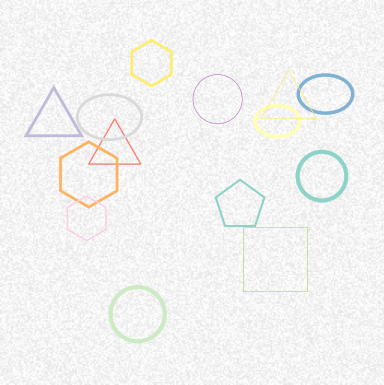[{"shape": "circle", "thickness": 3, "radius": 0.32, "center": [0.836, 0.543]}, {"shape": "pentagon", "thickness": 1.5, "radius": 0.33, "center": [0.624, 0.467]}, {"shape": "oval", "thickness": 2.5, "radius": 0.29, "center": [0.721, 0.685]}, {"shape": "triangle", "thickness": 2, "radius": 0.42, "center": [0.14, 0.689]}, {"shape": "triangle", "thickness": 1, "radius": 0.39, "center": [0.298, 0.613]}, {"shape": "oval", "thickness": 2.5, "radius": 0.35, "center": [0.845, 0.756]}, {"shape": "hexagon", "thickness": 2, "radius": 0.42, "center": [0.231, 0.547]}, {"shape": "square", "thickness": 0.5, "radius": 0.42, "center": [0.715, 0.328]}, {"shape": "hexagon", "thickness": 1, "radius": 0.29, "center": [0.225, 0.433]}, {"shape": "oval", "thickness": 2, "radius": 0.42, "center": [0.284, 0.696]}, {"shape": "circle", "thickness": 0.5, "radius": 0.32, "center": [0.565, 0.742]}, {"shape": "circle", "thickness": 3, "radius": 0.35, "center": [0.357, 0.184]}, {"shape": "hexagon", "thickness": 2, "radius": 0.3, "center": [0.394, 0.836]}, {"shape": "triangle", "thickness": 0.5, "radius": 0.41, "center": [0.75, 0.734]}]